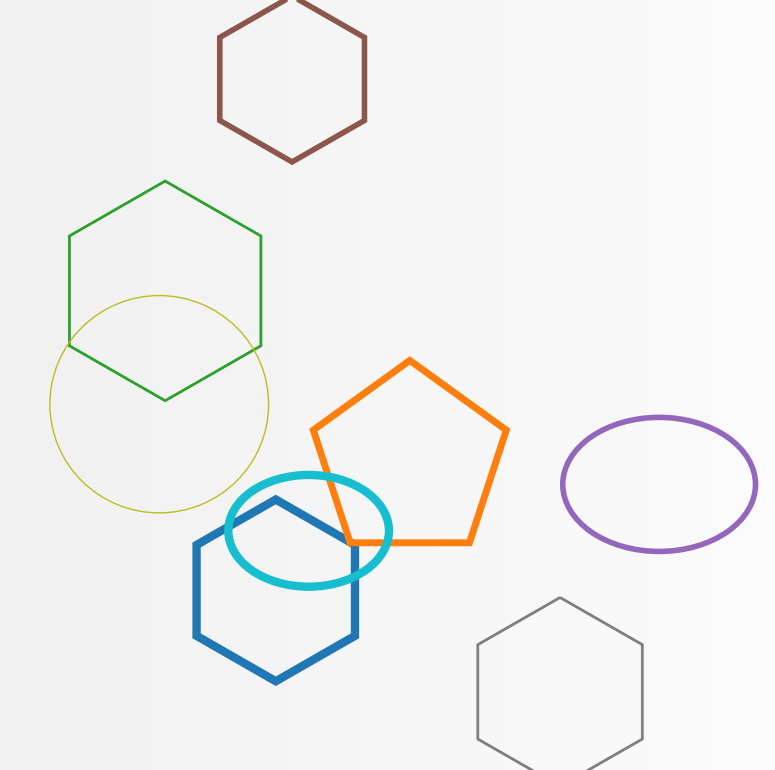[{"shape": "hexagon", "thickness": 3, "radius": 0.59, "center": [0.356, 0.233]}, {"shape": "pentagon", "thickness": 2.5, "radius": 0.65, "center": [0.529, 0.401]}, {"shape": "hexagon", "thickness": 1, "radius": 0.71, "center": [0.213, 0.622]}, {"shape": "oval", "thickness": 2, "radius": 0.62, "center": [0.85, 0.371]}, {"shape": "hexagon", "thickness": 2, "radius": 0.54, "center": [0.377, 0.897]}, {"shape": "hexagon", "thickness": 1, "radius": 0.61, "center": [0.723, 0.101]}, {"shape": "circle", "thickness": 0.5, "radius": 0.71, "center": [0.205, 0.475]}, {"shape": "oval", "thickness": 3, "radius": 0.52, "center": [0.398, 0.311]}]